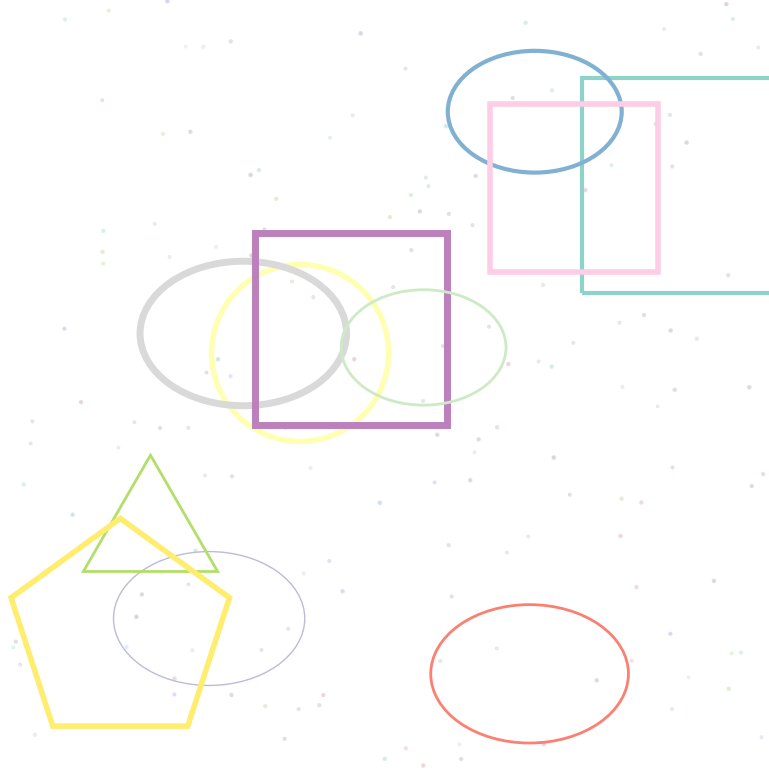[{"shape": "square", "thickness": 1.5, "radius": 0.7, "center": [0.895, 0.759]}, {"shape": "circle", "thickness": 2, "radius": 0.57, "center": [0.39, 0.542]}, {"shape": "oval", "thickness": 0.5, "radius": 0.62, "center": [0.272, 0.197]}, {"shape": "oval", "thickness": 1, "radius": 0.64, "center": [0.688, 0.125]}, {"shape": "oval", "thickness": 1.5, "radius": 0.56, "center": [0.694, 0.855]}, {"shape": "triangle", "thickness": 1, "radius": 0.5, "center": [0.195, 0.308]}, {"shape": "square", "thickness": 2, "radius": 0.55, "center": [0.746, 0.755]}, {"shape": "oval", "thickness": 2.5, "radius": 0.67, "center": [0.316, 0.567]}, {"shape": "square", "thickness": 2.5, "radius": 0.62, "center": [0.456, 0.573]}, {"shape": "oval", "thickness": 1, "radius": 0.54, "center": [0.55, 0.549]}, {"shape": "pentagon", "thickness": 2, "radius": 0.75, "center": [0.156, 0.178]}]